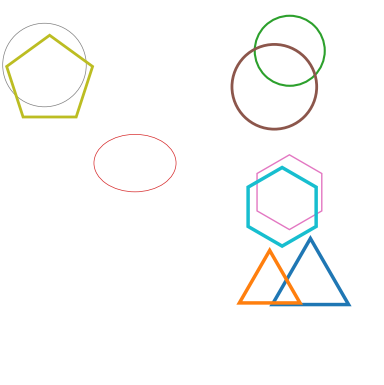[{"shape": "triangle", "thickness": 2.5, "radius": 0.57, "center": [0.806, 0.266]}, {"shape": "triangle", "thickness": 2.5, "radius": 0.45, "center": [0.7, 0.259]}, {"shape": "circle", "thickness": 1.5, "radius": 0.45, "center": [0.753, 0.868]}, {"shape": "oval", "thickness": 0.5, "radius": 0.53, "center": [0.351, 0.576]}, {"shape": "circle", "thickness": 2, "radius": 0.55, "center": [0.713, 0.775]}, {"shape": "hexagon", "thickness": 1, "radius": 0.49, "center": [0.752, 0.501]}, {"shape": "circle", "thickness": 0.5, "radius": 0.54, "center": [0.116, 0.831]}, {"shape": "pentagon", "thickness": 2, "radius": 0.59, "center": [0.129, 0.791]}, {"shape": "hexagon", "thickness": 2.5, "radius": 0.51, "center": [0.733, 0.463]}]